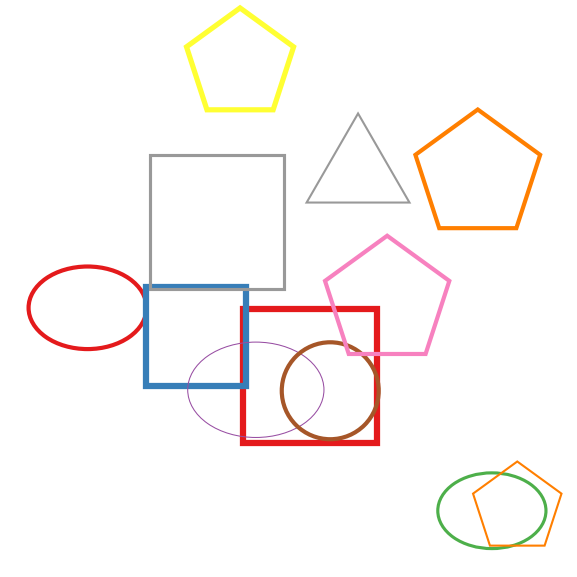[{"shape": "oval", "thickness": 2, "radius": 0.51, "center": [0.152, 0.466]}, {"shape": "square", "thickness": 3, "radius": 0.58, "center": [0.536, 0.349]}, {"shape": "square", "thickness": 3, "radius": 0.43, "center": [0.339, 0.416]}, {"shape": "oval", "thickness": 1.5, "radius": 0.47, "center": [0.852, 0.115]}, {"shape": "oval", "thickness": 0.5, "radius": 0.59, "center": [0.443, 0.324]}, {"shape": "pentagon", "thickness": 2, "radius": 0.57, "center": [0.827, 0.696]}, {"shape": "pentagon", "thickness": 1, "radius": 0.4, "center": [0.896, 0.119]}, {"shape": "pentagon", "thickness": 2.5, "radius": 0.49, "center": [0.416, 0.888]}, {"shape": "circle", "thickness": 2, "radius": 0.42, "center": [0.572, 0.323]}, {"shape": "pentagon", "thickness": 2, "radius": 0.57, "center": [0.67, 0.478]}, {"shape": "square", "thickness": 1.5, "radius": 0.58, "center": [0.375, 0.614]}, {"shape": "triangle", "thickness": 1, "radius": 0.51, "center": [0.62, 0.7]}]